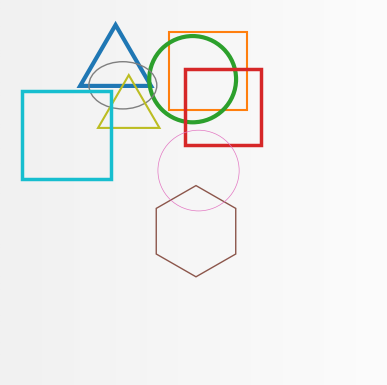[{"shape": "triangle", "thickness": 3, "radius": 0.53, "center": [0.298, 0.83]}, {"shape": "square", "thickness": 1.5, "radius": 0.51, "center": [0.536, 0.816]}, {"shape": "circle", "thickness": 3, "radius": 0.56, "center": [0.497, 0.794]}, {"shape": "square", "thickness": 2.5, "radius": 0.49, "center": [0.576, 0.723]}, {"shape": "hexagon", "thickness": 1, "radius": 0.59, "center": [0.506, 0.399]}, {"shape": "circle", "thickness": 0.5, "radius": 0.52, "center": [0.512, 0.557]}, {"shape": "oval", "thickness": 1, "radius": 0.44, "center": [0.317, 0.778]}, {"shape": "triangle", "thickness": 1.5, "radius": 0.46, "center": [0.332, 0.714]}, {"shape": "square", "thickness": 2.5, "radius": 0.58, "center": [0.171, 0.649]}]